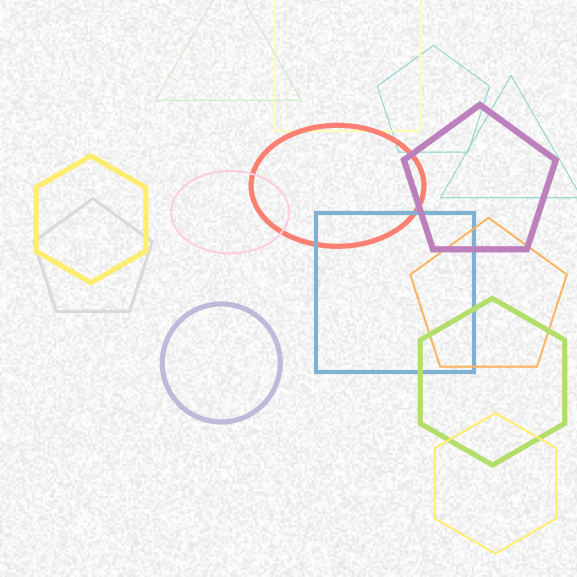[{"shape": "triangle", "thickness": 0.5, "radius": 0.71, "center": [0.885, 0.727]}, {"shape": "pentagon", "thickness": 0.5, "radius": 0.51, "center": [0.751, 0.818]}, {"shape": "square", "thickness": 1, "radius": 0.63, "center": [0.602, 0.898]}, {"shape": "circle", "thickness": 2.5, "radius": 0.51, "center": [0.383, 0.371]}, {"shape": "oval", "thickness": 2.5, "radius": 0.75, "center": [0.584, 0.677]}, {"shape": "square", "thickness": 2, "radius": 0.69, "center": [0.684, 0.493]}, {"shape": "pentagon", "thickness": 1, "radius": 0.71, "center": [0.846, 0.479]}, {"shape": "hexagon", "thickness": 2.5, "radius": 0.72, "center": [0.853, 0.338]}, {"shape": "oval", "thickness": 1, "radius": 0.51, "center": [0.398, 0.632]}, {"shape": "pentagon", "thickness": 1.5, "radius": 0.54, "center": [0.161, 0.547]}, {"shape": "pentagon", "thickness": 3, "radius": 0.69, "center": [0.831, 0.679]}, {"shape": "triangle", "thickness": 0.5, "radius": 0.73, "center": [0.396, 0.899]}, {"shape": "hexagon", "thickness": 1, "radius": 0.61, "center": [0.858, 0.162]}, {"shape": "hexagon", "thickness": 2.5, "radius": 0.55, "center": [0.157, 0.619]}]